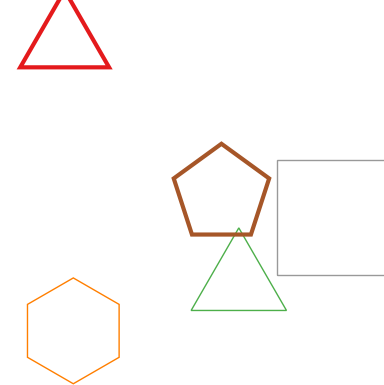[{"shape": "triangle", "thickness": 3, "radius": 0.67, "center": [0.168, 0.892]}, {"shape": "triangle", "thickness": 1, "radius": 0.71, "center": [0.62, 0.265]}, {"shape": "hexagon", "thickness": 1, "radius": 0.69, "center": [0.19, 0.141]}, {"shape": "pentagon", "thickness": 3, "radius": 0.65, "center": [0.575, 0.496]}, {"shape": "square", "thickness": 1, "radius": 0.75, "center": [0.869, 0.436]}]